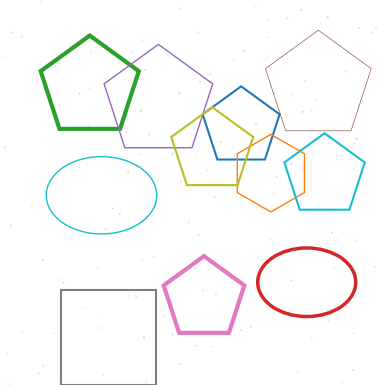[{"shape": "pentagon", "thickness": 1.5, "radius": 0.53, "center": [0.626, 0.671]}, {"shape": "hexagon", "thickness": 1, "radius": 0.5, "center": [0.704, 0.55]}, {"shape": "pentagon", "thickness": 3, "radius": 0.67, "center": [0.233, 0.774]}, {"shape": "oval", "thickness": 2.5, "radius": 0.64, "center": [0.797, 0.267]}, {"shape": "pentagon", "thickness": 1, "radius": 0.74, "center": [0.411, 0.736]}, {"shape": "pentagon", "thickness": 0.5, "radius": 0.72, "center": [0.827, 0.777]}, {"shape": "pentagon", "thickness": 3, "radius": 0.55, "center": [0.53, 0.225]}, {"shape": "square", "thickness": 1.5, "radius": 0.62, "center": [0.283, 0.124]}, {"shape": "pentagon", "thickness": 1.5, "radius": 0.56, "center": [0.551, 0.61]}, {"shape": "pentagon", "thickness": 1.5, "radius": 0.55, "center": [0.843, 0.544]}, {"shape": "oval", "thickness": 1, "radius": 0.72, "center": [0.264, 0.493]}]